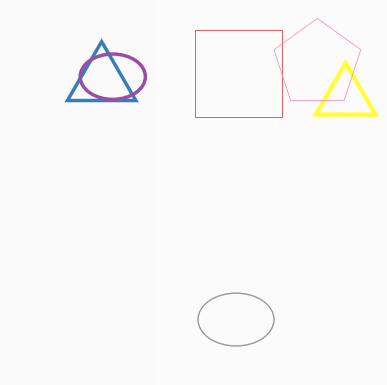[{"shape": "square", "thickness": 0.5, "radius": 0.56, "center": [0.615, 0.809]}, {"shape": "triangle", "thickness": 2.5, "radius": 0.51, "center": [0.262, 0.79]}, {"shape": "oval", "thickness": 2.5, "radius": 0.42, "center": [0.291, 0.801]}, {"shape": "triangle", "thickness": 3, "radius": 0.45, "center": [0.892, 0.747]}, {"shape": "pentagon", "thickness": 0.5, "radius": 0.59, "center": [0.819, 0.834]}, {"shape": "oval", "thickness": 1, "radius": 0.49, "center": [0.609, 0.17]}]